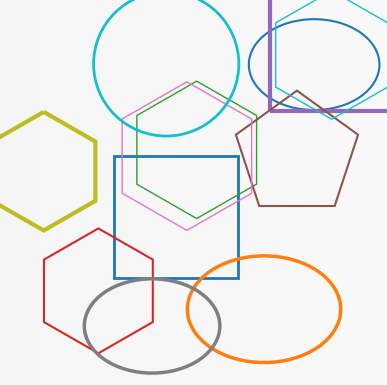[{"shape": "square", "thickness": 2, "radius": 0.79, "center": [0.454, 0.437]}, {"shape": "oval", "thickness": 1.5, "radius": 0.84, "center": [0.811, 0.832]}, {"shape": "oval", "thickness": 2.5, "radius": 0.99, "center": [0.681, 0.197]}, {"shape": "hexagon", "thickness": 1, "radius": 0.89, "center": [0.508, 0.611]}, {"shape": "hexagon", "thickness": 1.5, "radius": 0.81, "center": [0.254, 0.245]}, {"shape": "square", "thickness": 3, "radius": 0.81, "center": [0.859, 0.872]}, {"shape": "pentagon", "thickness": 1.5, "radius": 0.83, "center": [0.766, 0.599]}, {"shape": "hexagon", "thickness": 1, "radius": 0.96, "center": [0.482, 0.595]}, {"shape": "oval", "thickness": 2.5, "radius": 0.87, "center": [0.392, 0.153]}, {"shape": "hexagon", "thickness": 3, "radius": 0.77, "center": [0.113, 0.555]}, {"shape": "circle", "thickness": 2, "radius": 0.94, "center": [0.429, 0.834]}, {"shape": "hexagon", "thickness": 1, "radius": 0.83, "center": [0.856, 0.857]}]